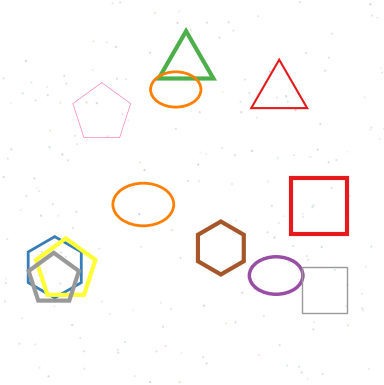[{"shape": "triangle", "thickness": 1.5, "radius": 0.42, "center": [0.725, 0.761]}, {"shape": "square", "thickness": 3, "radius": 0.36, "center": [0.828, 0.464]}, {"shape": "hexagon", "thickness": 2, "radius": 0.4, "center": [0.142, 0.306]}, {"shape": "triangle", "thickness": 3, "radius": 0.41, "center": [0.483, 0.837]}, {"shape": "oval", "thickness": 2.5, "radius": 0.35, "center": [0.717, 0.284]}, {"shape": "oval", "thickness": 2, "radius": 0.33, "center": [0.457, 0.768]}, {"shape": "oval", "thickness": 2, "radius": 0.4, "center": [0.372, 0.469]}, {"shape": "pentagon", "thickness": 3, "radius": 0.41, "center": [0.171, 0.3]}, {"shape": "hexagon", "thickness": 3, "radius": 0.34, "center": [0.574, 0.356]}, {"shape": "pentagon", "thickness": 0.5, "radius": 0.39, "center": [0.264, 0.706]}, {"shape": "pentagon", "thickness": 3, "radius": 0.34, "center": [0.14, 0.275]}, {"shape": "square", "thickness": 1, "radius": 0.3, "center": [0.843, 0.247]}]